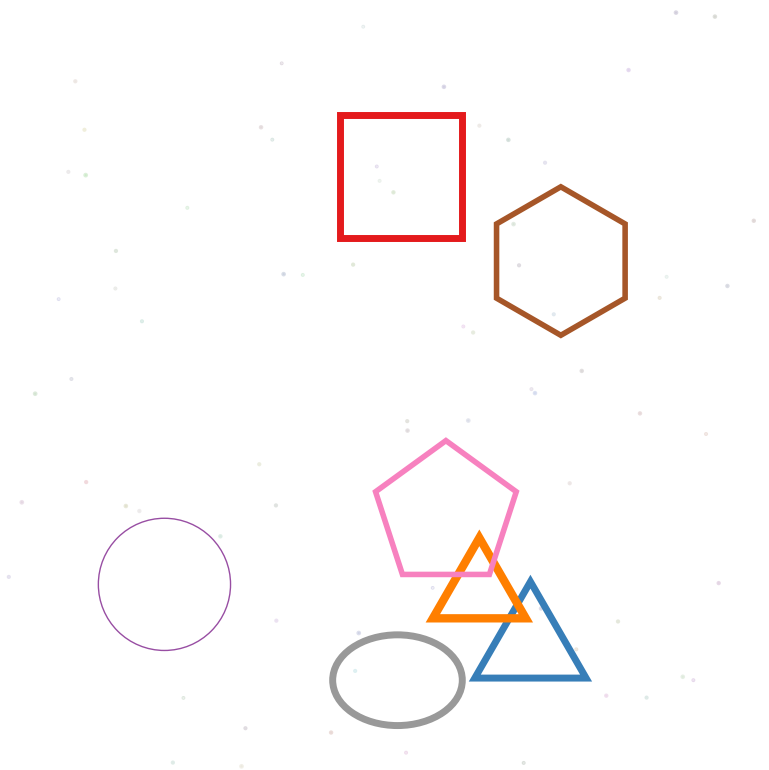[{"shape": "square", "thickness": 2.5, "radius": 0.4, "center": [0.521, 0.771]}, {"shape": "triangle", "thickness": 2.5, "radius": 0.42, "center": [0.689, 0.161]}, {"shape": "circle", "thickness": 0.5, "radius": 0.43, "center": [0.214, 0.241]}, {"shape": "triangle", "thickness": 3, "radius": 0.35, "center": [0.623, 0.232]}, {"shape": "hexagon", "thickness": 2, "radius": 0.48, "center": [0.728, 0.661]}, {"shape": "pentagon", "thickness": 2, "radius": 0.48, "center": [0.579, 0.332]}, {"shape": "oval", "thickness": 2.5, "radius": 0.42, "center": [0.516, 0.117]}]